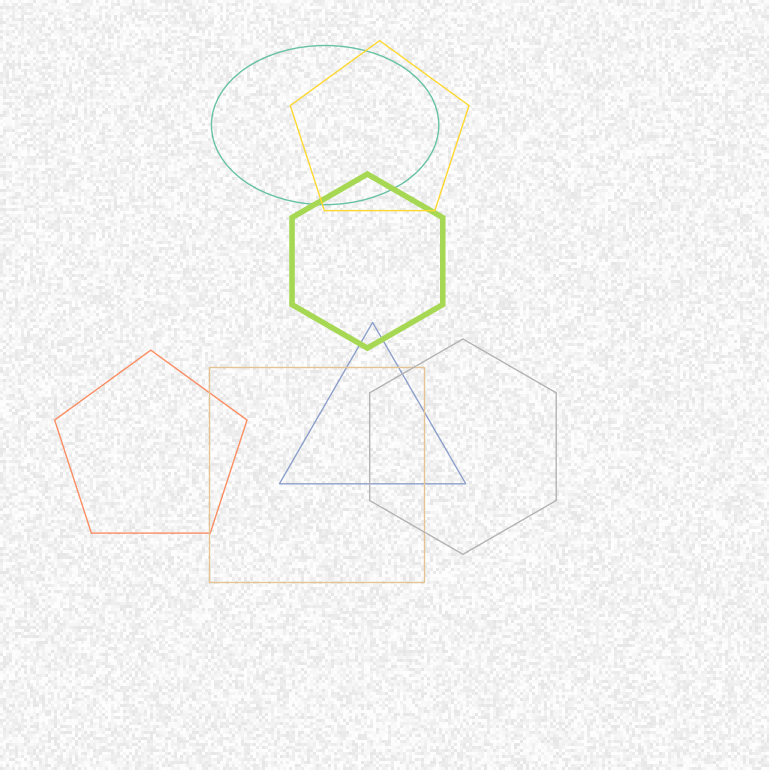[{"shape": "oval", "thickness": 0.5, "radius": 0.74, "center": [0.422, 0.838]}, {"shape": "pentagon", "thickness": 0.5, "radius": 0.66, "center": [0.196, 0.414]}, {"shape": "triangle", "thickness": 0.5, "radius": 0.7, "center": [0.484, 0.442]}, {"shape": "hexagon", "thickness": 2, "radius": 0.57, "center": [0.477, 0.661]}, {"shape": "pentagon", "thickness": 0.5, "radius": 0.61, "center": [0.493, 0.825]}, {"shape": "square", "thickness": 0.5, "radius": 0.7, "center": [0.411, 0.383]}, {"shape": "hexagon", "thickness": 0.5, "radius": 0.7, "center": [0.601, 0.42]}]